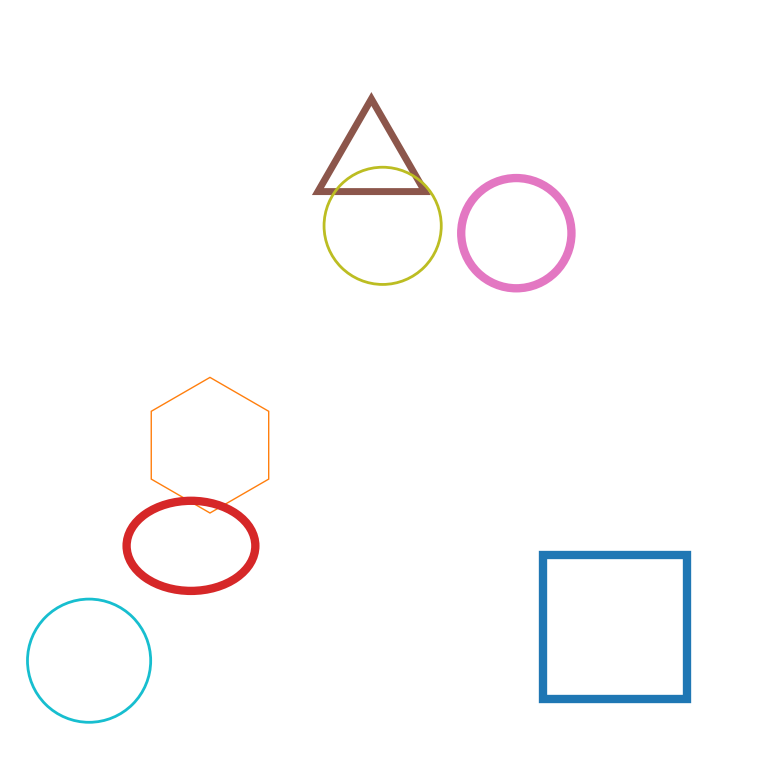[{"shape": "square", "thickness": 3, "radius": 0.47, "center": [0.799, 0.186]}, {"shape": "hexagon", "thickness": 0.5, "radius": 0.44, "center": [0.273, 0.422]}, {"shape": "oval", "thickness": 3, "radius": 0.42, "center": [0.248, 0.291]}, {"shape": "triangle", "thickness": 2.5, "radius": 0.4, "center": [0.482, 0.791]}, {"shape": "circle", "thickness": 3, "radius": 0.36, "center": [0.671, 0.697]}, {"shape": "circle", "thickness": 1, "radius": 0.38, "center": [0.497, 0.707]}, {"shape": "circle", "thickness": 1, "radius": 0.4, "center": [0.116, 0.142]}]